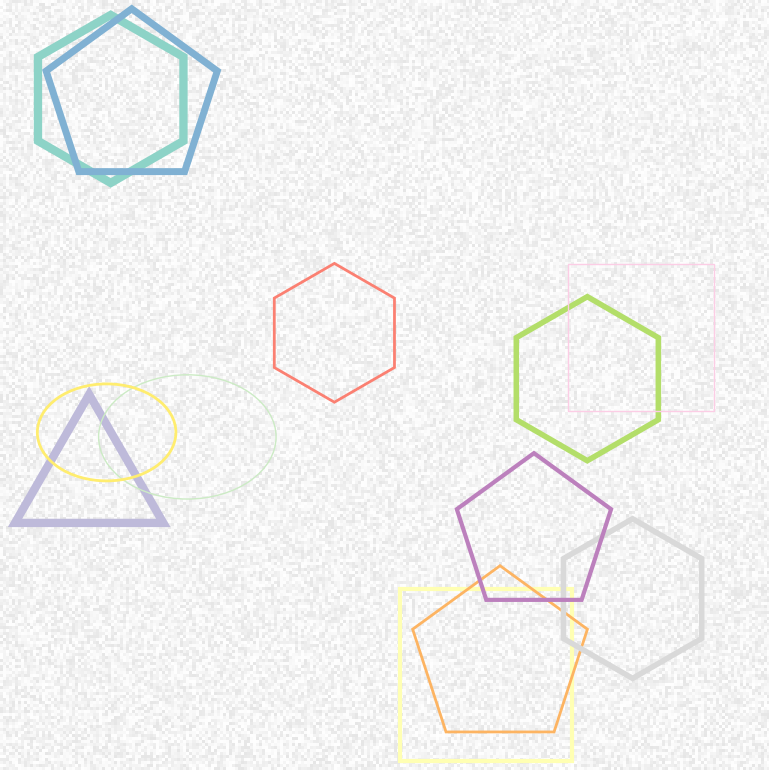[{"shape": "hexagon", "thickness": 3, "radius": 0.55, "center": [0.144, 0.872]}, {"shape": "square", "thickness": 1.5, "radius": 0.56, "center": [0.631, 0.123]}, {"shape": "triangle", "thickness": 3, "radius": 0.56, "center": [0.116, 0.377]}, {"shape": "hexagon", "thickness": 1, "radius": 0.45, "center": [0.434, 0.568]}, {"shape": "pentagon", "thickness": 2.5, "radius": 0.58, "center": [0.171, 0.872]}, {"shape": "pentagon", "thickness": 1, "radius": 0.6, "center": [0.649, 0.146]}, {"shape": "hexagon", "thickness": 2, "radius": 0.53, "center": [0.763, 0.508]}, {"shape": "square", "thickness": 0.5, "radius": 0.48, "center": [0.833, 0.562]}, {"shape": "hexagon", "thickness": 2, "radius": 0.52, "center": [0.822, 0.223]}, {"shape": "pentagon", "thickness": 1.5, "radius": 0.53, "center": [0.693, 0.306]}, {"shape": "oval", "thickness": 0.5, "radius": 0.58, "center": [0.243, 0.433]}, {"shape": "oval", "thickness": 1, "radius": 0.45, "center": [0.138, 0.438]}]